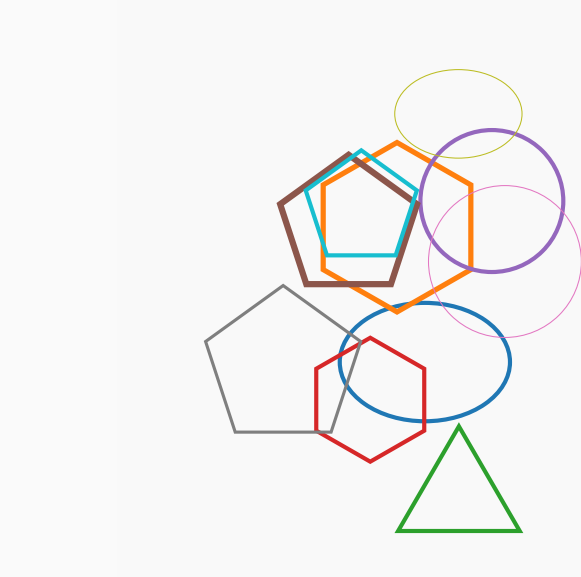[{"shape": "oval", "thickness": 2, "radius": 0.73, "center": [0.731, 0.372]}, {"shape": "hexagon", "thickness": 2.5, "radius": 0.73, "center": [0.683, 0.606]}, {"shape": "triangle", "thickness": 2, "radius": 0.6, "center": [0.79, 0.14]}, {"shape": "hexagon", "thickness": 2, "radius": 0.54, "center": [0.637, 0.307]}, {"shape": "circle", "thickness": 2, "radius": 0.61, "center": [0.846, 0.651]}, {"shape": "pentagon", "thickness": 3, "radius": 0.62, "center": [0.6, 0.607]}, {"shape": "circle", "thickness": 0.5, "radius": 0.66, "center": [0.869, 0.546]}, {"shape": "pentagon", "thickness": 1.5, "radius": 0.7, "center": [0.487, 0.364]}, {"shape": "oval", "thickness": 0.5, "radius": 0.55, "center": [0.789, 0.802]}, {"shape": "pentagon", "thickness": 2, "radius": 0.5, "center": [0.622, 0.638]}]